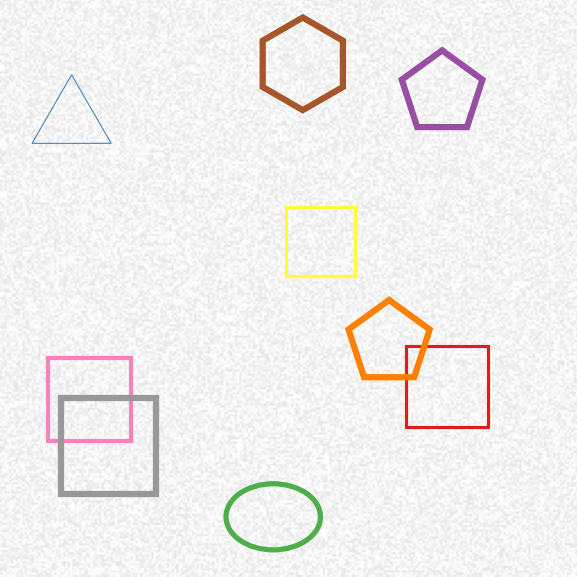[{"shape": "square", "thickness": 1.5, "radius": 0.35, "center": [0.774, 0.33]}, {"shape": "triangle", "thickness": 0.5, "radius": 0.4, "center": [0.124, 0.791]}, {"shape": "oval", "thickness": 2.5, "radius": 0.41, "center": [0.473, 0.104]}, {"shape": "pentagon", "thickness": 3, "radius": 0.37, "center": [0.766, 0.838]}, {"shape": "pentagon", "thickness": 3, "radius": 0.37, "center": [0.674, 0.406]}, {"shape": "square", "thickness": 1.5, "radius": 0.3, "center": [0.555, 0.581]}, {"shape": "hexagon", "thickness": 3, "radius": 0.4, "center": [0.524, 0.889]}, {"shape": "square", "thickness": 2, "radius": 0.36, "center": [0.155, 0.307]}, {"shape": "square", "thickness": 3, "radius": 0.41, "center": [0.188, 0.227]}]